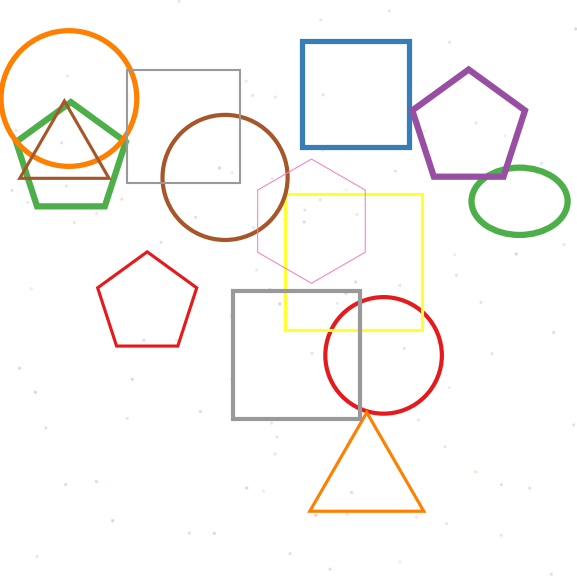[{"shape": "circle", "thickness": 2, "radius": 0.5, "center": [0.664, 0.384]}, {"shape": "pentagon", "thickness": 1.5, "radius": 0.45, "center": [0.255, 0.473]}, {"shape": "square", "thickness": 2.5, "radius": 0.46, "center": [0.616, 0.836]}, {"shape": "oval", "thickness": 3, "radius": 0.42, "center": [0.9, 0.651]}, {"shape": "pentagon", "thickness": 3, "radius": 0.5, "center": [0.123, 0.723]}, {"shape": "pentagon", "thickness": 3, "radius": 0.51, "center": [0.812, 0.776]}, {"shape": "circle", "thickness": 2.5, "radius": 0.59, "center": [0.119, 0.829]}, {"shape": "triangle", "thickness": 1.5, "radius": 0.57, "center": [0.635, 0.171]}, {"shape": "square", "thickness": 1.5, "radius": 0.59, "center": [0.612, 0.546]}, {"shape": "circle", "thickness": 2, "radius": 0.54, "center": [0.39, 0.692]}, {"shape": "triangle", "thickness": 1.5, "radius": 0.45, "center": [0.111, 0.735]}, {"shape": "hexagon", "thickness": 0.5, "radius": 0.54, "center": [0.539, 0.616]}, {"shape": "square", "thickness": 2, "radius": 0.55, "center": [0.513, 0.384]}, {"shape": "square", "thickness": 1, "radius": 0.49, "center": [0.318, 0.78]}]